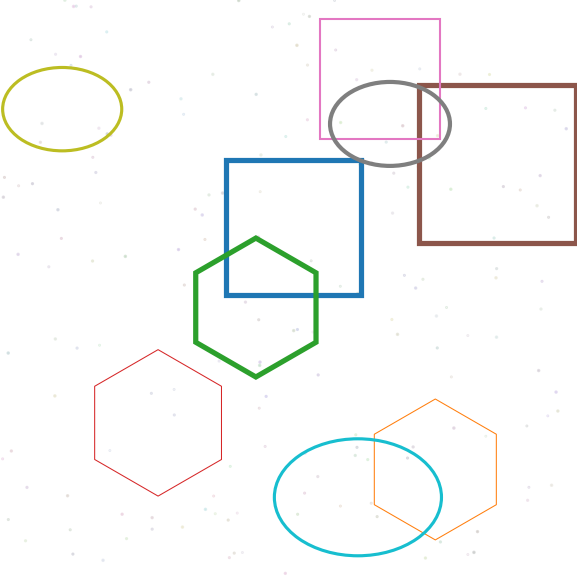[{"shape": "square", "thickness": 2.5, "radius": 0.58, "center": [0.508, 0.606]}, {"shape": "hexagon", "thickness": 0.5, "radius": 0.61, "center": [0.754, 0.186]}, {"shape": "hexagon", "thickness": 2.5, "radius": 0.6, "center": [0.443, 0.467]}, {"shape": "hexagon", "thickness": 0.5, "radius": 0.63, "center": [0.274, 0.267]}, {"shape": "square", "thickness": 2.5, "radius": 0.68, "center": [0.862, 0.715]}, {"shape": "square", "thickness": 1, "radius": 0.52, "center": [0.658, 0.862]}, {"shape": "oval", "thickness": 2, "radius": 0.52, "center": [0.675, 0.785]}, {"shape": "oval", "thickness": 1.5, "radius": 0.52, "center": [0.108, 0.81]}, {"shape": "oval", "thickness": 1.5, "radius": 0.72, "center": [0.62, 0.138]}]